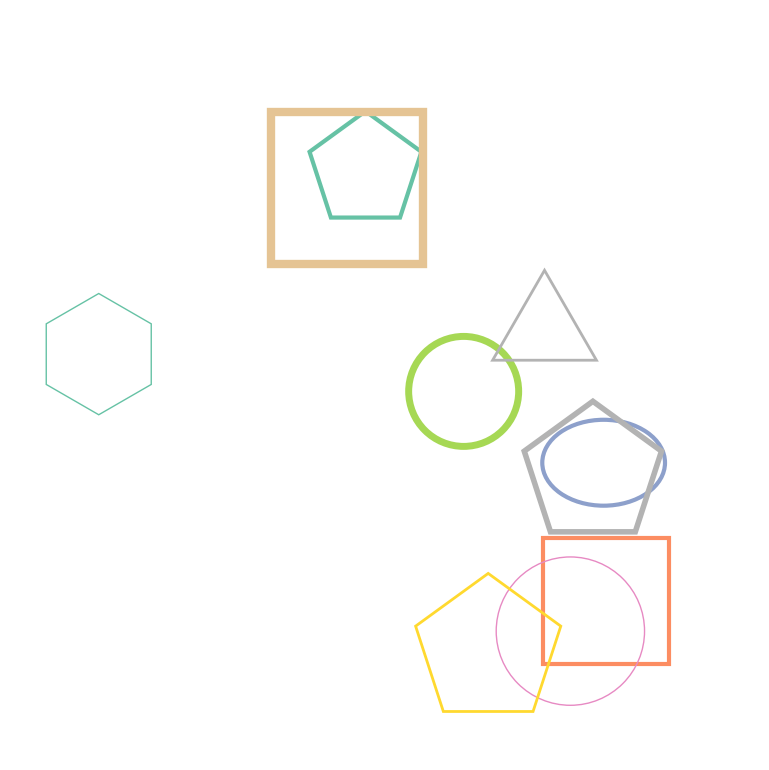[{"shape": "pentagon", "thickness": 1.5, "radius": 0.38, "center": [0.475, 0.779]}, {"shape": "hexagon", "thickness": 0.5, "radius": 0.39, "center": [0.128, 0.54]}, {"shape": "square", "thickness": 1.5, "radius": 0.41, "center": [0.787, 0.22]}, {"shape": "oval", "thickness": 1.5, "radius": 0.4, "center": [0.784, 0.399]}, {"shape": "circle", "thickness": 0.5, "radius": 0.48, "center": [0.741, 0.18]}, {"shape": "circle", "thickness": 2.5, "radius": 0.36, "center": [0.602, 0.492]}, {"shape": "pentagon", "thickness": 1, "radius": 0.5, "center": [0.634, 0.156]}, {"shape": "square", "thickness": 3, "radius": 0.49, "center": [0.451, 0.756]}, {"shape": "triangle", "thickness": 1, "radius": 0.39, "center": [0.707, 0.571]}, {"shape": "pentagon", "thickness": 2, "radius": 0.47, "center": [0.77, 0.385]}]